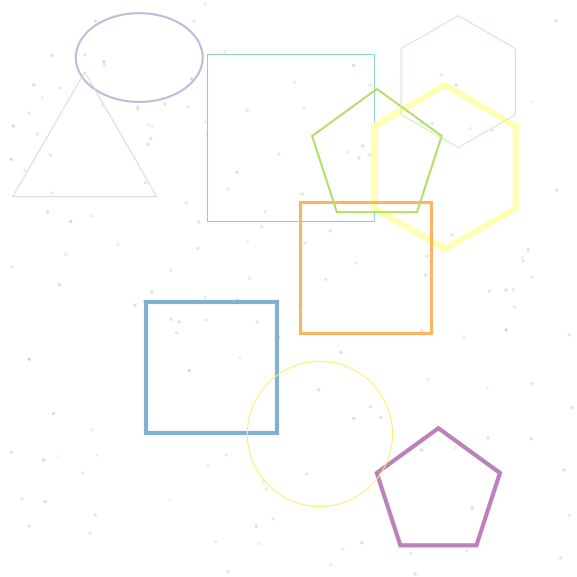[{"shape": "square", "thickness": 0.5, "radius": 0.72, "center": [0.503, 0.76]}, {"shape": "hexagon", "thickness": 3, "radius": 0.71, "center": [0.771, 0.71]}, {"shape": "oval", "thickness": 1, "radius": 0.55, "center": [0.241, 0.899]}, {"shape": "square", "thickness": 2, "radius": 0.57, "center": [0.366, 0.363]}, {"shape": "square", "thickness": 1.5, "radius": 0.57, "center": [0.633, 0.536]}, {"shape": "pentagon", "thickness": 1, "radius": 0.59, "center": [0.653, 0.727]}, {"shape": "triangle", "thickness": 0.5, "radius": 0.72, "center": [0.147, 0.731]}, {"shape": "pentagon", "thickness": 2, "radius": 0.56, "center": [0.759, 0.146]}, {"shape": "hexagon", "thickness": 0.5, "radius": 0.57, "center": [0.794, 0.858]}, {"shape": "circle", "thickness": 0.5, "radius": 0.63, "center": [0.554, 0.248]}]